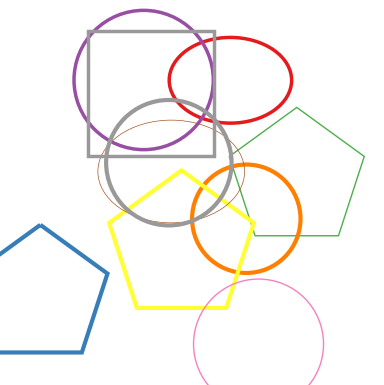[{"shape": "oval", "thickness": 2.5, "radius": 0.79, "center": [0.598, 0.791]}, {"shape": "pentagon", "thickness": 3, "radius": 0.92, "center": [0.105, 0.233]}, {"shape": "pentagon", "thickness": 1, "radius": 0.92, "center": [0.771, 0.537]}, {"shape": "circle", "thickness": 2.5, "radius": 0.9, "center": [0.373, 0.792]}, {"shape": "circle", "thickness": 3, "radius": 0.7, "center": [0.64, 0.432]}, {"shape": "pentagon", "thickness": 3, "radius": 0.99, "center": [0.472, 0.36]}, {"shape": "oval", "thickness": 0.5, "radius": 0.95, "center": [0.445, 0.555]}, {"shape": "circle", "thickness": 1, "radius": 0.84, "center": [0.672, 0.106]}, {"shape": "circle", "thickness": 3, "radius": 0.81, "center": [0.439, 0.577]}, {"shape": "square", "thickness": 2.5, "radius": 0.81, "center": [0.392, 0.758]}]